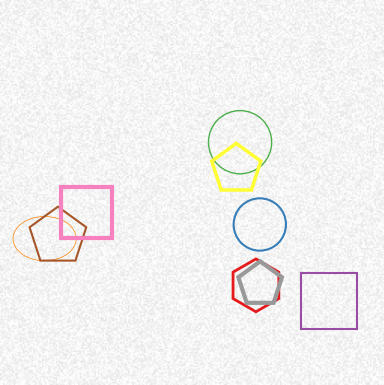[{"shape": "hexagon", "thickness": 2, "radius": 0.34, "center": [0.665, 0.259]}, {"shape": "circle", "thickness": 1.5, "radius": 0.34, "center": [0.675, 0.417]}, {"shape": "circle", "thickness": 1, "radius": 0.41, "center": [0.624, 0.631]}, {"shape": "square", "thickness": 1.5, "radius": 0.37, "center": [0.855, 0.219]}, {"shape": "oval", "thickness": 0.5, "radius": 0.41, "center": [0.116, 0.38]}, {"shape": "pentagon", "thickness": 2.5, "radius": 0.33, "center": [0.614, 0.561]}, {"shape": "pentagon", "thickness": 1.5, "radius": 0.39, "center": [0.15, 0.386]}, {"shape": "square", "thickness": 3, "radius": 0.33, "center": [0.225, 0.448]}, {"shape": "pentagon", "thickness": 3, "radius": 0.3, "center": [0.676, 0.262]}]